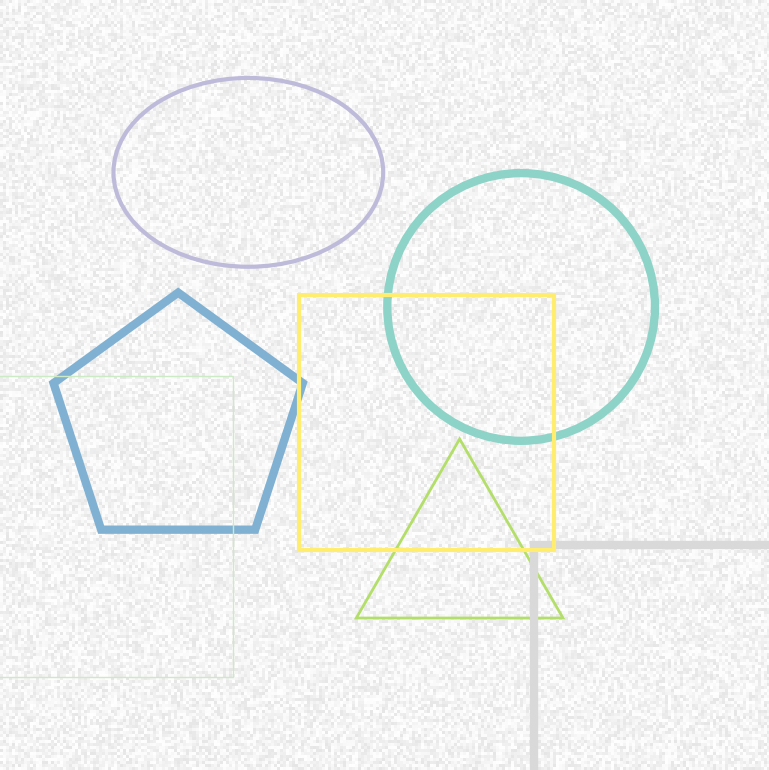[{"shape": "circle", "thickness": 3, "radius": 0.87, "center": [0.677, 0.601]}, {"shape": "oval", "thickness": 1.5, "radius": 0.88, "center": [0.323, 0.776]}, {"shape": "pentagon", "thickness": 3, "radius": 0.85, "center": [0.231, 0.45]}, {"shape": "triangle", "thickness": 1, "radius": 0.77, "center": [0.597, 0.275]}, {"shape": "square", "thickness": 3, "radius": 0.94, "center": [0.882, 0.104]}, {"shape": "square", "thickness": 0.5, "radius": 0.98, "center": [0.107, 0.316]}, {"shape": "square", "thickness": 1.5, "radius": 0.83, "center": [0.554, 0.451]}]